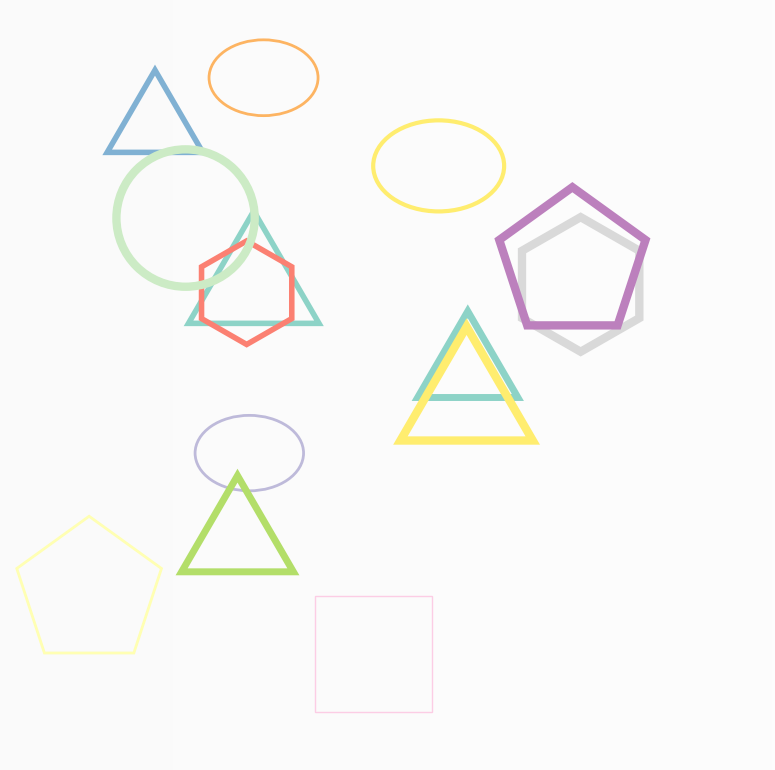[{"shape": "triangle", "thickness": 2.5, "radius": 0.37, "center": [0.604, 0.521]}, {"shape": "triangle", "thickness": 2, "radius": 0.49, "center": [0.327, 0.629]}, {"shape": "pentagon", "thickness": 1, "radius": 0.49, "center": [0.115, 0.231]}, {"shape": "oval", "thickness": 1, "radius": 0.35, "center": [0.322, 0.412]}, {"shape": "hexagon", "thickness": 2, "radius": 0.34, "center": [0.318, 0.62]}, {"shape": "triangle", "thickness": 2, "radius": 0.36, "center": [0.2, 0.838]}, {"shape": "oval", "thickness": 1, "radius": 0.35, "center": [0.34, 0.899]}, {"shape": "triangle", "thickness": 2.5, "radius": 0.42, "center": [0.306, 0.299]}, {"shape": "square", "thickness": 0.5, "radius": 0.38, "center": [0.482, 0.15]}, {"shape": "hexagon", "thickness": 3, "radius": 0.44, "center": [0.749, 0.631]}, {"shape": "pentagon", "thickness": 3, "radius": 0.5, "center": [0.739, 0.658]}, {"shape": "circle", "thickness": 3, "radius": 0.45, "center": [0.239, 0.717]}, {"shape": "triangle", "thickness": 3, "radius": 0.49, "center": [0.602, 0.477]}, {"shape": "oval", "thickness": 1.5, "radius": 0.42, "center": [0.566, 0.785]}]